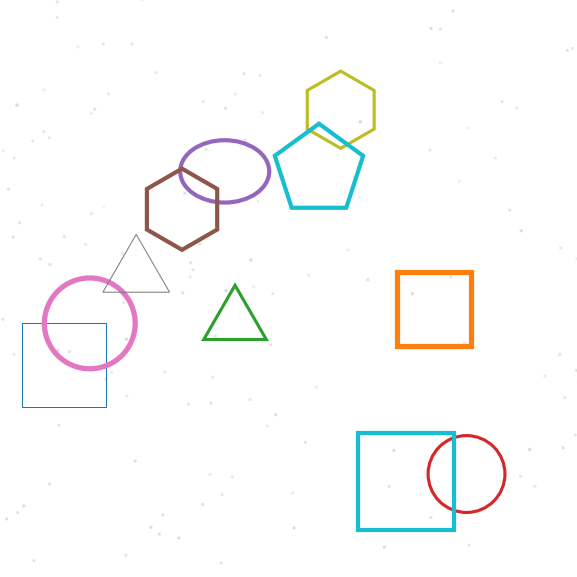[{"shape": "square", "thickness": 0.5, "radius": 0.36, "center": [0.11, 0.367]}, {"shape": "square", "thickness": 2.5, "radius": 0.32, "center": [0.752, 0.464]}, {"shape": "triangle", "thickness": 1.5, "radius": 0.31, "center": [0.407, 0.443]}, {"shape": "circle", "thickness": 1.5, "radius": 0.33, "center": [0.808, 0.178]}, {"shape": "oval", "thickness": 2, "radius": 0.39, "center": [0.389, 0.702]}, {"shape": "hexagon", "thickness": 2, "radius": 0.35, "center": [0.315, 0.637]}, {"shape": "circle", "thickness": 2.5, "radius": 0.39, "center": [0.155, 0.439]}, {"shape": "triangle", "thickness": 0.5, "radius": 0.33, "center": [0.236, 0.526]}, {"shape": "hexagon", "thickness": 1.5, "radius": 0.33, "center": [0.59, 0.809]}, {"shape": "pentagon", "thickness": 2, "radius": 0.4, "center": [0.552, 0.704]}, {"shape": "square", "thickness": 2, "radius": 0.42, "center": [0.703, 0.165]}]